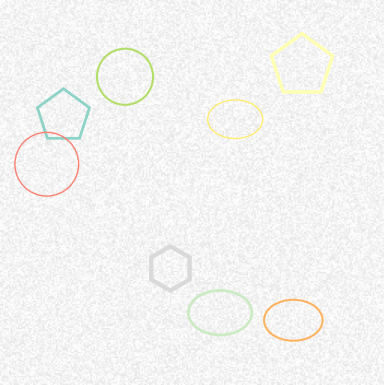[{"shape": "pentagon", "thickness": 2, "radius": 0.36, "center": [0.165, 0.698]}, {"shape": "pentagon", "thickness": 2.5, "radius": 0.42, "center": [0.785, 0.829]}, {"shape": "circle", "thickness": 1, "radius": 0.41, "center": [0.121, 0.574]}, {"shape": "oval", "thickness": 1.5, "radius": 0.38, "center": [0.762, 0.168]}, {"shape": "circle", "thickness": 1.5, "radius": 0.36, "center": [0.325, 0.801]}, {"shape": "hexagon", "thickness": 3, "radius": 0.29, "center": [0.443, 0.303]}, {"shape": "oval", "thickness": 2, "radius": 0.41, "center": [0.572, 0.188]}, {"shape": "oval", "thickness": 1, "radius": 0.36, "center": [0.611, 0.69]}]